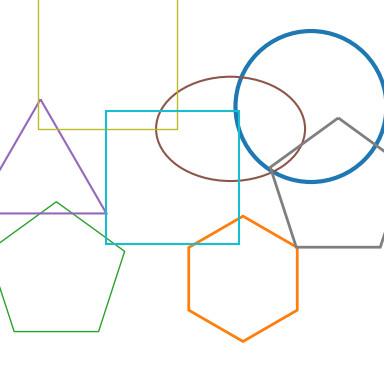[{"shape": "circle", "thickness": 3, "radius": 0.98, "center": [0.808, 0.723]}, {"shape": "hexagon", "thickness": 2, "radius": 0.81, "center": [0.631, 0.276]}, {"shape": "pentagon", "thickness": 1, "radius": 0.93, "center": [0.146, 0.29]}, {"shape": "triangle", "thickness": 1.5, "radius": 0.99, "center": [0.105, 0.544]}, {"shape": "oval", "thickness": 1.5, "radius": 0.97, "center": [0.599, 0.665]}, {"shape": "pentagon", "thickness": 2, "radius": 0.93, "center": [0.879, 0.508]}, {"shape": "square", "thickness": 1, "radius": 0.9, "center": [0.279, 0.846]}, {"shape": "square", "thickness": 1.5, "radius": 0.86, "center": [0.449, 0.54]}]